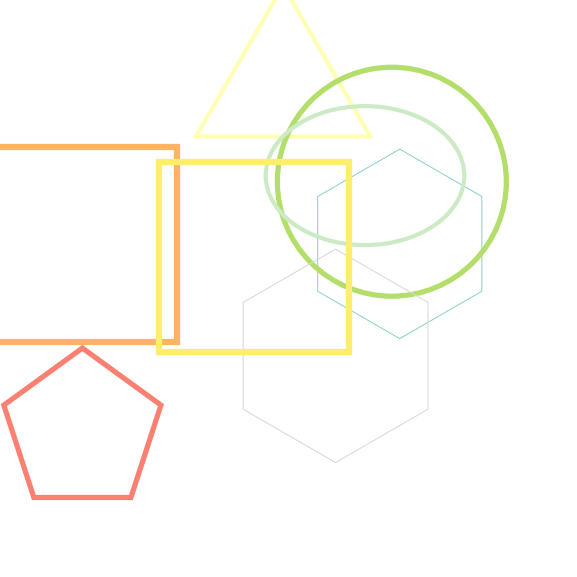[{"shape": "hexagon", "thickness": 0.5, "radius": 0.82, "center": [0.692, 0.577]}, {"shape": "triangle", "thickness": 2, "radius": 0.87, "center": [0.49, 0.85]}, {"shape": "pentagon", "thickness": 2.5, "radius": 0.72, "center": [0.143, 0.253]}, {"shape": "square", "thickness": 3, "radius": 0.85, "center": [0.137, 0.576]}, {"shape": "circle", "thickness": 2.5, "radius": 0.99, "center": [0.679, 0.684]}, {"shape": "hexagon", "thickness": 0.5, "radius": 0.92, "center": [0.581, 0.383]}, {"shape": "oval", "thickness": 2, "radius": 0.86, "center": [0.632, 0.695]}, {"shape": "square", "thickness": 3, "radius": 0.82, "center": [0.44, 0.553]}]